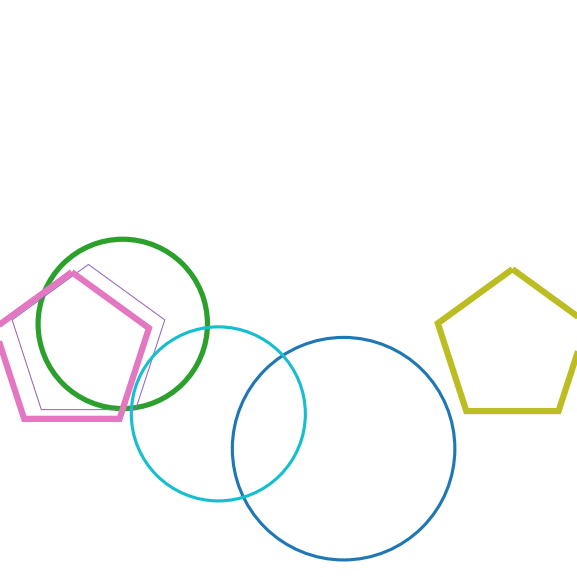[{"shape": "circle", "thickness": 1.5, "radius": 0.96, "center": [0.595, 0.222]}, {"shape": "circle", "thickness": 2.5, "radius": 0.73, "center": [0.213, 0.438]}, {"shape": "pentagon", "thickness": 0.5, "radius": 0.69, "center": [0.153, 0.402]}, {"shape": "pentagon", "thickness": 3, "radius": 0.7, "center": [0.124, 0.388]}, {"shape": "pentagon", "thickness": 3, "radius": 0.68, "center": [0.887, 0.397]}, {"shape": "circle", "thickness": 1.5, "radius": 0.75, "center": [0.378, 0.282]}]